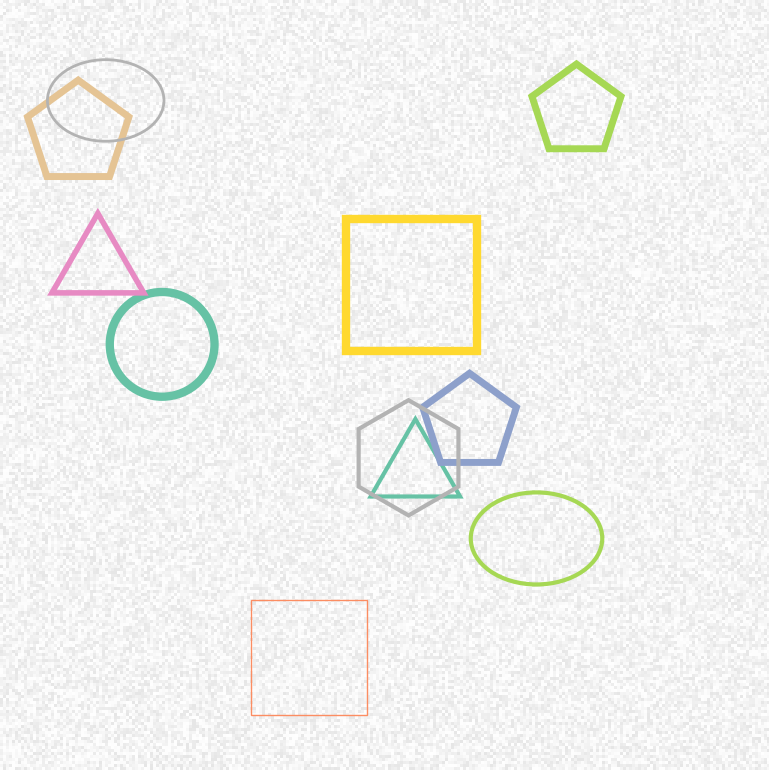[{"shape": "circle", "thickness": 3, "radius": 0.34, "center": [0.211, 0.553]}, {"shape": "triangle", "thickness": 1.5, "radius": 0.34, "center": [0.539, 0.389]}, {"shape": "square", "thickness": 0.5, "radius": 0.37, "center": [0.401, 0.146]}, {"shape": "pentagon", "thickness": 2.5, "radius": 0.32, "center": [0.61, 0.451]}, {"shape": "triangle", "thickness": 2, "radius": 0.34, "center": [0.127, 0.654]}, {"shape": "pentagon", "thickness": 2.5, "radius": 0.3, "center": [0.749, 0.856]}, {"shape": "oval", "thickness": 1.5, "radius": 0.43, "center": [0.697, 0.301]}, {"shape": "square", "thickness": 3, "radius": 0.43, "center": [0.535, 0.63]}, {"shape": "pentagon", "thickness": 2.5, "radius": 0.35, "center": [0.102, 0.827]}, {"shape": "oval", "thickness": 1, "radius": 0.38, "center": [0.137, 0.87]}, {"shape": "hexagon", "thickness": 1.5, "radius": 0.37, "center": [0.531, 0.405]}]